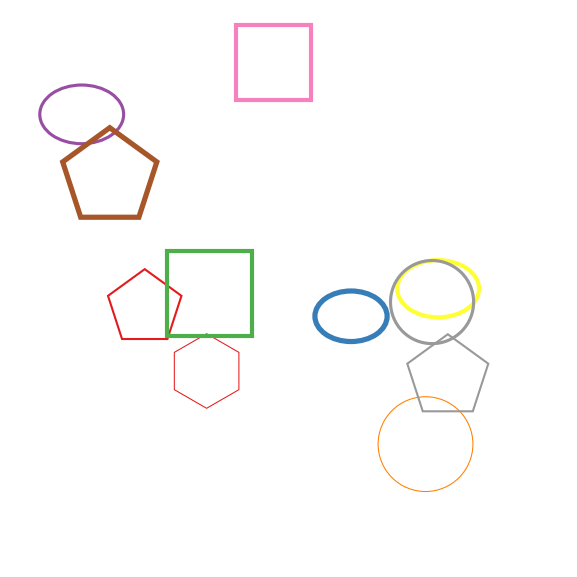[{"shape": "hexagon", "thickness": 0.5, "radius": 0.32, "center": [0.358, 0.357]}, {"shape": "pentagon", "thickness": 1, "radius": 0.33, "center": [0.251, 0.466]}, {"shape": "oval", "thickness": 2.5, "radius": 0.31, "center": [0.608, 0.451]}, {"shape": "square", "thickness": 2, "radius": 0.37, "center": [0.363, 0.49]}, {"shape": "oval", "thickness": 1.5, "radius": 0.36, "center": [0.141, 0.801]}, {"shape": "circle", "thickness": 0.5, "radius": 0.41, "center": [0.737, 0.23]}, {"shape": "oval", "thickness": 2, "radius": 0.35, "center": [0.759, 0.499]}, {"shape": "pentagon", "thickness": 2.5, "radius": 0.43, "center": [0.19, 0.692]}, {"shape": "square", "thickness": 2, "radius": 0.32, "center": [0.473, 0.891]}, {"shape": "pentagon", "thickness": 1, "radius": 0.37, "center": [0.775, 0.347]}, {"shape": "circle", "thickness": 1.5, "radius": 0.36, "center": [0.748, 0.476]}]